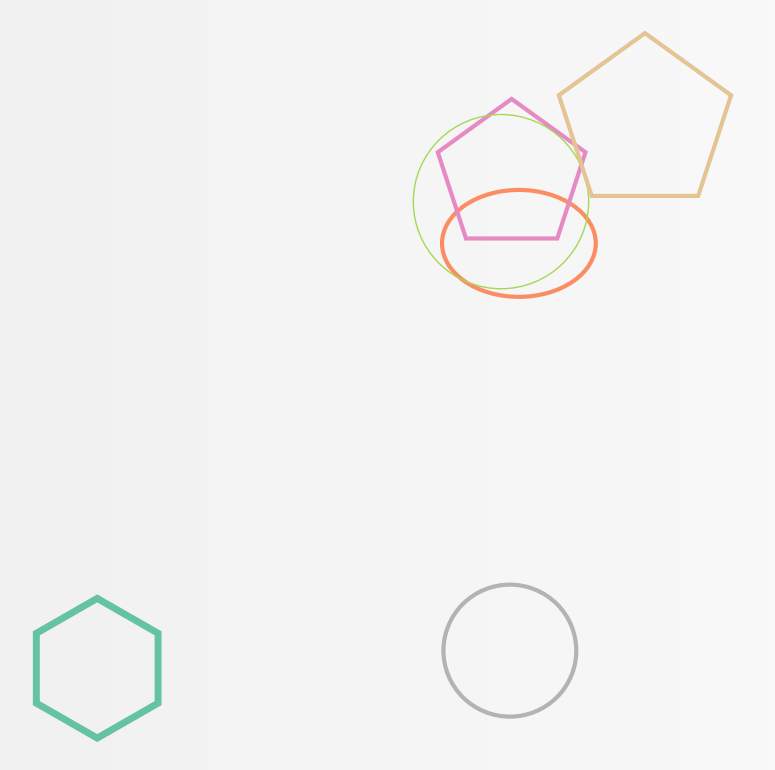[{"shape": "hexagon", "thickness": 2.5, "radius": 0.45, "center": [0.125, 0.132]}, {"shape": "oval", "thickness": 1.5, "radius": 0.5, "center": [0.67, 0.684]}, {"shape": "pentagon", "thickness": 1.5, "radius": 0.5, "center": [0.66, 0.771]}, {"shape": "circle", "thickness": 0.5, "radius": 0.57, "center": [0.646, 0.738]}, {"shape": "pentagon", "thickness": 1.5, "radius": 0.58, "center": [0.832, 0.84]}, {"shape": "circle", "thickness": 1.5, "radius": 0.43, "center": [0.658, 0.155]}]